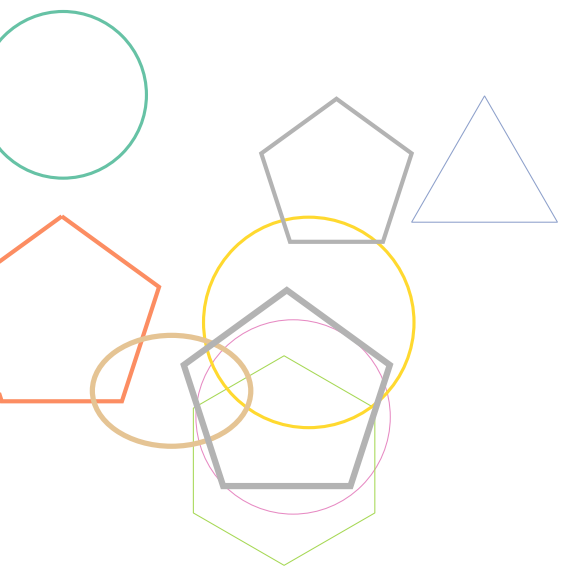[{"shape": "circle", "thickness": 1.5, "radius": 0.72, "center": [0.109, 0.835]}, {"shape": "pentagon", "thickness": 2, "radius": 0.89, "center": [0.107, 0.448]}, {"shape": "triangle", "thickness": 0.5, "radius": 0.73, "center": [0.839, 0.687]}, {"shape": "circle", "thickness": 0.5, "radius": 0.84, "center": [0.508, 0.277]}, {"shape": "hexagon", "thickness": 0.5, "radius": 0.91, "center": [0.492, 0.202]}, {"shape": "circle", "thickness": 1.5, "radius": 0.91, "center": [0.535, 0.441]}, {"shape": "oval", "thickness": 2.5, "radius": 0.69, "center": [0.297, 0.322]}, {"shape": "pentagon", "thickness": 2, "radius": 0.68, "center": [0.583, 0.691]}, {"shape": "pentagon", "thickness": 3, "radius": 0.94, "center": [0.497, 0.309]}]